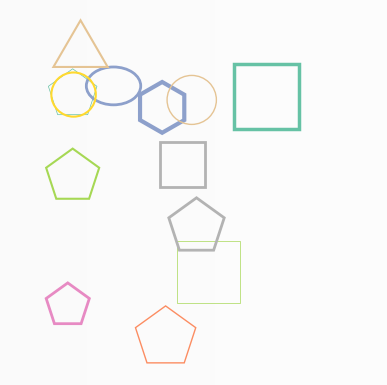[{"shape": "square", "thickness": 2.5, "radius": 0.42, "center": [0.688, 0.75]}, {"shape": "pentagon", "thickness": 0.5, "radius": 0.33, "center": [0.188, 0.755]}, {"shape": "pentagon", "thickness": 1, "radius": 0.41, "center": [0.427, 0.124]}, {"shape": "hexagon", "thickness": 3, "radius": 0.33, "center": [0.418, 0.721]}, {"shape": "oval", "thickness": 2, "radius": 0.35, "center": [0.293, 0.777]}, {"shape": "pentagon", "thickness": 2, "radius": 0.29, "center": [0.175, 0.207]}, {"shape": "square", "thickness": 0.5, "radius": 0.4, "center": [0.539, 0.295]}, {"shape": "pentagon", "thickness": 1.5, "radius": 0.36, "center": [0.188, 0.542]}, {"shape": "circle", "thickness": 1.5, "radius": 0.29, "center": [0.19, 0.754]}, {"shape": "circle", "thickness": 1, "radius": 0.32, "center": [0.495, 0.74]}, {"shape": "triangle", "thickness": 1.5, "radius": 0.4, "center": [0.208, 0.866]}, {"shape": "square", "thickness": 2, "radius": 0.3, "center": [0.471, 0.573]}, {"shape": "pentagon", "thickness": 2, "radius": 0.38, "center": [0.507, 0.411]}]